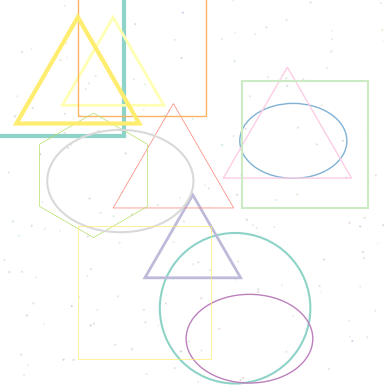[{"shape": "circle", "thickness": 1.5, "radius": 0.98, "center": [0.611, 0.199]}, {"shape": "square", "thickness": 3, "radius": 0.95, "center": [0.133, 0.836]}, {"shape": "triangle", "thickness": 2, "radius": 0.76, "center": [0.294, 0.803]}, {"shape": "triangle", "thickness": 2, "radius": 0.72, "center": [0.501, 0.35]}, {"shape": "triangle", "thickness": 0.5, "radius": 0.9, "center": [0.45, 0.55]}, {"shape": "oval", "thickness": 1, "radius": 0.7, "center": [0.762, 0.634]}, {"shape": "square", "thickness": 1, "radius": 0.83, "center": [0.368, 0.863]}, {"shape": "hexagon", "thickness": 0.5, "radius": 0.81, "center": [0.243, 0.545]}, {"shape": "triangle", "thickness": 1, "radius": 0.96, "center": [0.746, 0.633]}, {"shape": "oval", "thickness": 1.5, "radius": 0.95, "center": [0.313, 0.53]}, {"shape": "oval", "thickness": 1, "radius": 0.82, "center": [0.648, 0.12]}, {"shape": "square", "thickness": 1.5, "radius": 0.82, "center": [0.792, 0.625]}, {"shape": "square", "thickness": 0.5, "radius": 0.86, "center": [0.376, 0.241]}, {"shape": "triangle", "thickness": 3, "radius": 0.92, "center": [0.202, 0.771]}]